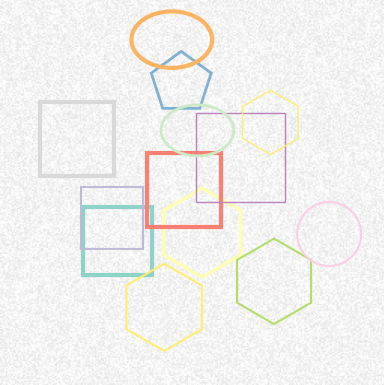[{"shape": "square", "thickness": 3, "radius": 0.45, "center": [0.305, 0.374]}, {"shape": "hexagon", "thickness": 2.5, "radius": 0.58, "center": [0.525, 0.395]}, {"shape": "square", "thickness": 1.5, "radius": 0.4, "center": [0.292, 0.434]}, {"shape": "square", "thickness": 3, "radius": 0.48, "center": [0.478, 0.507]}, {"shape": "pentagon", "thickness": 2, "radius": 0.41, "center": [0.471, 0.785]}, {"shape": "oval", "thickness": 3, "radius": 0.52, "center": [0.446, 0.897]}, {"shape": "hexagon", "thickness": 1.5, "radius": 0.55, "center": [0.712, 0.269]}, {"shape": "circle", "thickness": 1.5, "radius": 0.42, "center": [0.855, 0.392]}, {"shape": "square", "thickness": 3, "radius": 0.48, "center": [0.201, 0.639]}, {"shape": "square", "thickness": 1, "radius": 0.58, "center": [0.624, 0.59]}, {"shape": "oval", "thickness": 2, "radius": 0.47, "center": [0.513, 0.661]}, {"shape": "hexagon", "thickness": 1, "radius": 0.42, "center": [0.702, 0.682]}, {"shape": "hexagon", "thickness": 1.5, "radius": 0.57, "center": [0.426, 0.202]}]